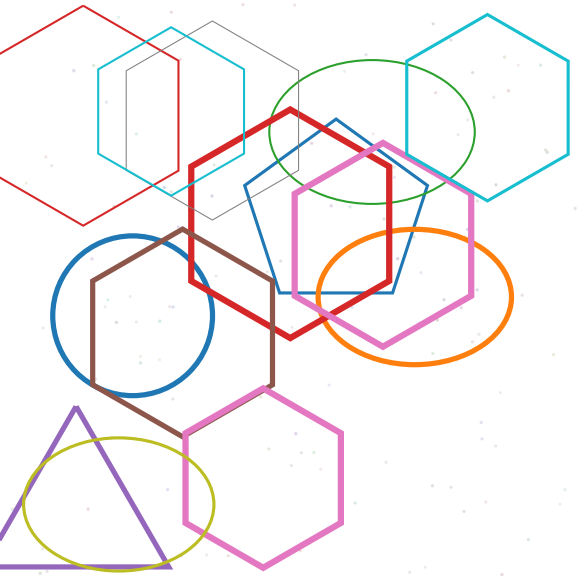[{"shape": "pentagon", "thickness": 1.5, "radius": 0.83, "center": [0.582, 0.626]}, {"shape": "circle", "thickness": 2.5, "radius": 0.69, "center": [0.23, 0.452]}, {"shape": "oval", "thickness": 2.5, "radius": 0.84, "center": [0.718, 0.485]}, {"shape": "oval", "thickness": 1, "radius": 0.89, "center": [0.644, 0.771]}, {"shape": "hexagon", "thickness": 3, "radius": 0.99, "center": [0.503, 0.612]}, {"shape": "hexagon", "thickness": 1, "radius": 0.95, "center": [0.144, 0.799]}, {"shape": "triangle", "thickness": 2.5, "radius": 0.93, "center": [0.132, 0.11]}, {"shape": "hexagon", "thickness": 2.5, "radius": 0.9, "center": [0.316, 0.423]}, {"shape": "hexagon", "thickness": 3, "radius": 0.78, "center": [0.456, 0.171]}, {"shape": "hexagon", "thickness": 3, "radius": 0.88, "center": [0.663, 0.575]}, {"shape": "hexagon", "thickness": 0.5, "radius": 0.86, "center": [0.368, 0.79]}, {"shape": "oval", "thickness": 1.5, "radius": 0.82, "center": [0.206, 0.126]}, {"shape": "hexagon", "thickness": 1, "radius": 0.73, "center": [0.296, 0.806]}, {"shape": "hexagon", "thickness": 1.5, "radius": 0.81, "center": [0.844, 0.813]}]